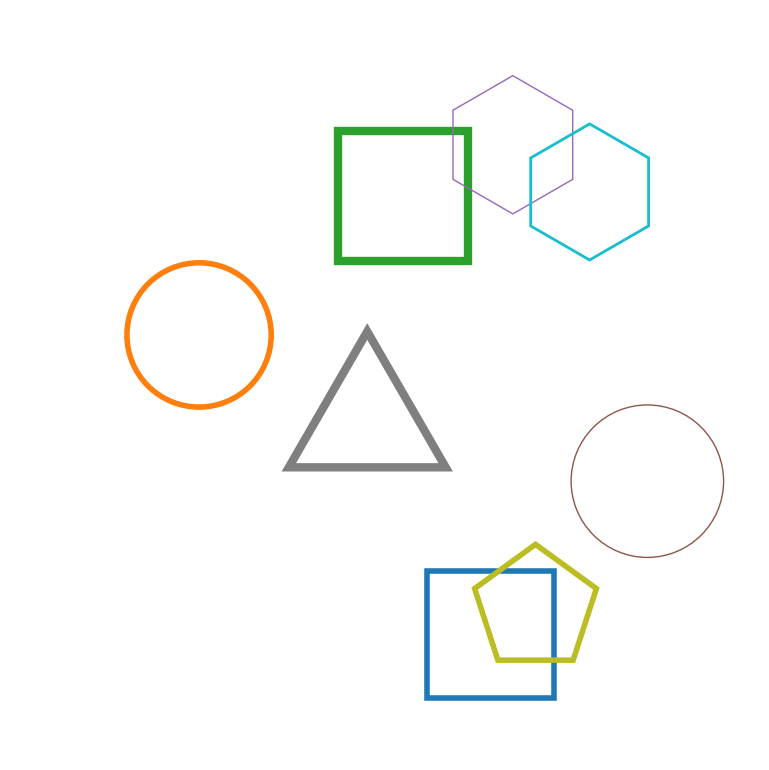[{"shape": "square", "thickness": 2, "radius": 0.41, "center": [0.637, 0.175]}, {"shape": "circle", "thickness": 2, "radius": 0.47, "center": [0.259, 0.565]}, {"shape": "square", "thickness": 3, "radius": 0.42, "center": [0.523, 0.746]}, {"shape": "hexagon", "thickness": 0.5, "radius": 0.45, "center": [0.666, 0.812]}, {"shape": "circle", "thickness": 0.5, "radius": 0.5, "center": [0.841, 0.375]}, {"shape": "triangle", "thickness": 3, "radius": 0.59, "center": [0.477, 0.452]}, {"shape": "pentagon", "thickness": 2, "radius": 0.42, "center": [0.695, 0.21]}, {"shape": "hexagon", "thickness": 1, "radius": 0.44, "center": [0.766, 0.751]}]